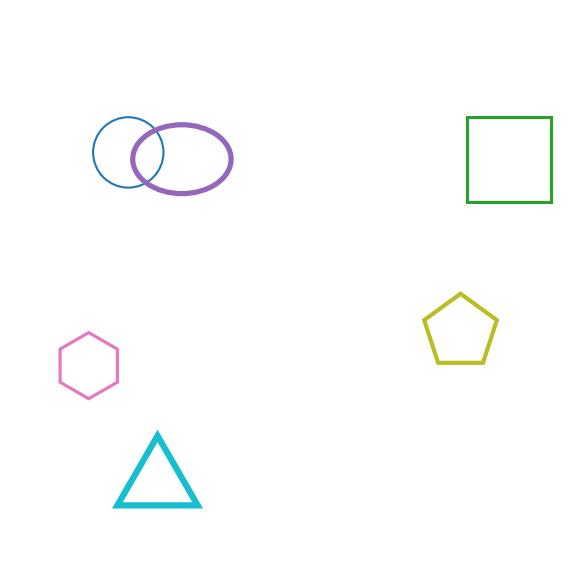[{"shape": "circle", "thickness": 1, "radius": 0.3, "center": [0.222, 0.735]}, {"shape": "square", "thickness": 1.5, "radius": 0.37, "center": [0.881, 0.723]}, {"shape": "oval", "thickness": 2.5, "radius": 0.43, "center": [0.315, 0.723]}, {"shape": "hexagon", "thickness": 1.5, "radius": 0.29, "center": [0.154, 0.366]}, {"shape": "pentagon", "thickness": 2, "radius": 0.33, "center": [0.797, 0.424]}, {"shape": "triangle", "thickness": 3, "radius": 0.4, "center": [0.273, 0.164]}]